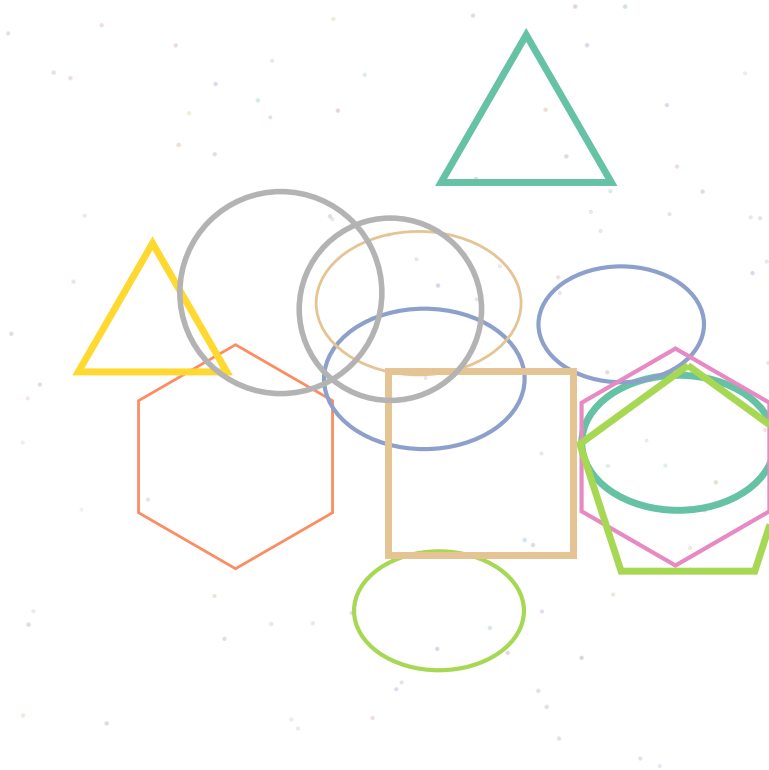[{"shape": "oval", "thickness": 2.5, "radius": 0.63, "center": [0.881, 0.425]}, {"shape": "triangle", "thickness": 2.5, "radius": 0.64, "center": [0.683, 0.827]}, {"shape": "hexagon", "thickness": 1, "radius": 0.73, "center": [0.306, 0.407]}, {"shape": "oval", "thickness": 1.5, "radius": 0.65, "center": [0.551, 0.508]}, {"shape": "oval", "thickness": 1.5, "radius": 0.54, "center": [0.807, 0.579]}, {"shape": "hexagon", "thickness": 1.5, "radius": 0.7, "center": [0.877, 0.406]}, {"shape": "pentagon", "thickness": 2.5, "radius": 0.74, "center": [0.893, 0.378]}, {"shape": "oval", "thickness": 1.5, "radius": 0.55, "center": [0.57, 0.207]}, {"shape": "triangle", "thickness": 2.5, "radius": 0.56, "center": [0.198, 0.573]}, {"shape": "square", "thickness": 2.5, "radius": 0.6, "center": [0.624, 0.399]}, {"shape": "oval", "thickness": 1, "radius": 0.67, "center": [0.544, 0.606]}, {"shape": "circle", "thickness": 2, "radius": 0.59, "center": [0.507, 0.598]}, {"shape": "circle", "thickness": 2, "radius": 0.66, "center": [0.365, 0.62]}]